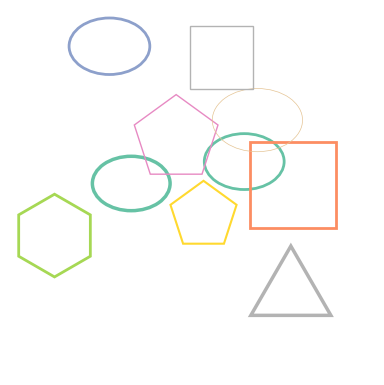[{"shape": "oval", "thickness": 2, "radius": 0.52, "center": [0.634, 0.58]}, {"shape": "oval", "thickness": 2.5, "radius": 0.5, "center": [0.341, 0.523]}, {"shape": "square", "thickness": 2, "radius": 0.56, "center": [0.762, 0.52]}, {"shape": "oval", "thickness": 2, "radius": 0.52, "center": [0.284, 0.88]}, {"shape": "pentagon", "thickness": 1, "radius": 0.57, "center": [0.458, 0.64]}, {"shape": "hexagon", "thickness": 2, "radius": 0.54, "center": [0.142, 0.388]}, {"shape": "pentagon", "thickness": 1.5, "radius": 0.45, "center": [0.529, 0.44]}, {"shape": "oval", "thickness": 0.5, "radius": 0.59, "center": [0.669, 0.688]}, {"shape": "square", "thickness": 1, "radius": 0.41, "center": [0.576, 0.85]}, {"shape": "triangle", "thickness": 2.5, "radius": 0.6, "center": [0.755, 0.241]}]